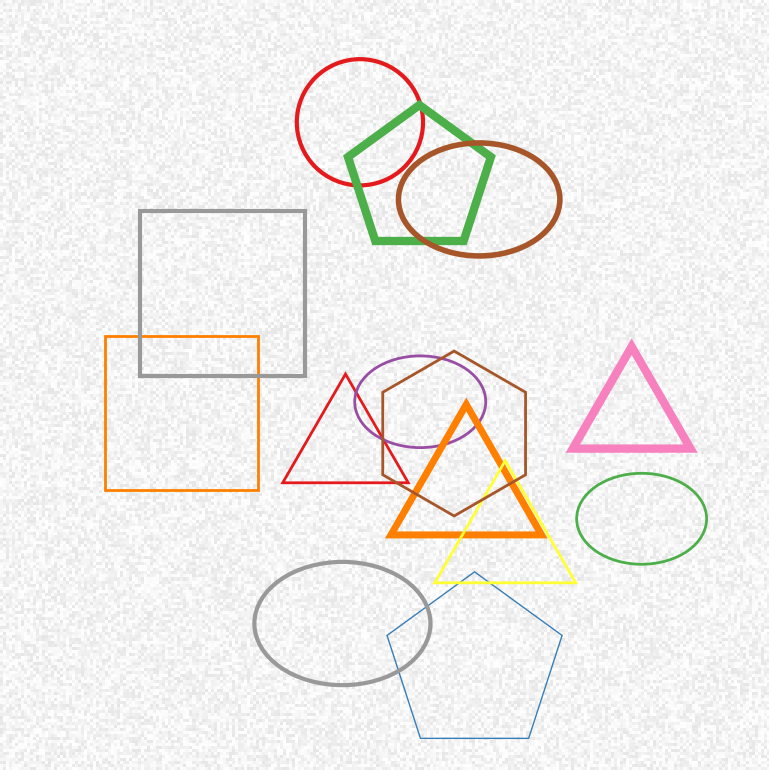[{"shape": "circle", "thickness": 1.5, "radius": 0.41, "center": [0.467, 0.841]}, {"shape": "triangle", "thickness": 1, "radius": 0.47, "center": [0.449, 0.42]}, {"shape": "pentagon", "thickness": 0.5, "radius": 0.6, "center": [0.616, 0.138]}, {"shape": "oval", "thickness": 1, "radius": 0.42, "center": [0.833, 0.326]}, {"shape": "pentagon", "thickness": 3, "radius": 0.49, "center": [0.545, 0.766]}, {"shape": "oval", "thickness": 1, "radius": 0.43, "center": [0.546, 0.478]}, {"shape": "square", "thickness": 1, "radius": 0.5, "center": [0.236, 0.464]}, {"shape": "triangle", "thickness": 2.5, "radius": 0.56, "center": [0.606, 0.362]}, {"shape": "triangle", "thickness": 1, "radius": 0.53, "center": [0.656, 0.296]}, {"shape": "oval", "thickness": 2, "radius": 0.52, "center": [0.622, 0.741]}, {"shape": "hexagon", "thickness": 1, "radius": 0.54, "center": [0.59, 0.437]}, {"shape": "triangle", "thickness": 3, "radius": 0.44, "center": [0.82, 0.462]}, {"shape": "oval", "thickness": 1.5, "radius": 0.57, "center": [0.445, 0.19]}, {"shape": "square", "thickness": 1.5, "radius": 0.54, "center": [0.289, 0.619]}]